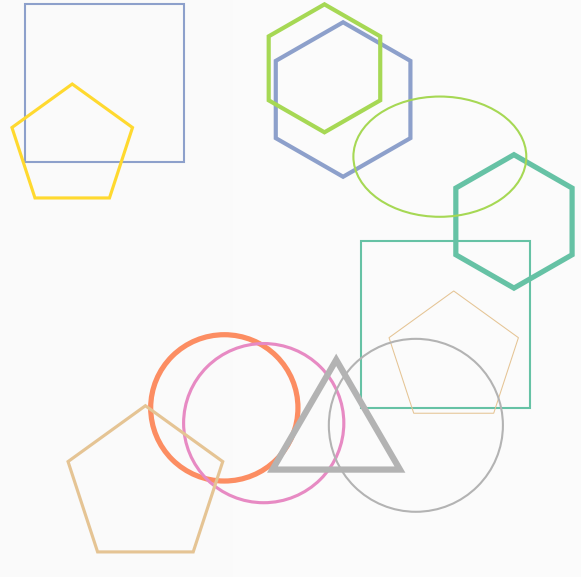[{"shape": "hexagon", "thickness": 2.5, "radius": 0.58, "center": [0.884, 0.616]}, {"shape": "square", "thickness": 1, "radius": 0.73, "center": [0.766, 0.437]}, {"shape": "circle", "thickness": 2.5, "radius": 0.63, "center": [0.386, 0.293]}, {"shape": "hexagon", "thickness": 2, "radius": 0.67, "center": [0.59, 0.827]}, {"shape": "square", "thickness": 1, "radius": 0.68, "center": [0.18, 0.855]}, {"shape": "circle", "thickness": 1.5, "radius": 0.69, "center": [0.454, 0.266]}, {"shape": "oval", "thickness": 1, "radius": 0.74, "center": [0.757, 0.728]}, {"shape": "hexagon", "thickness": 2, "radius": 0.55, "center": [0.558, 0.881]}, {"shape": "pentagon", "thickness": 1.5, "radius": 0.55, "center": [0.124, 0.745]}, {"shape": "pentagon", "thickness": 0.5, "radius": 0.59, "center": [0.781, 0.378]}, {"shape": "pentagon", "thickness": 1.5, "radius": 0.7, "center": [0.25, 0.157]}, {"shape": "circle", "thickness": 1, "radius": 0.75, "center": [0.715, 0.263]}, {"shape": "triangle", "thickness": 3, "radius": 0.63, "center": [0.578, 0.249]}]